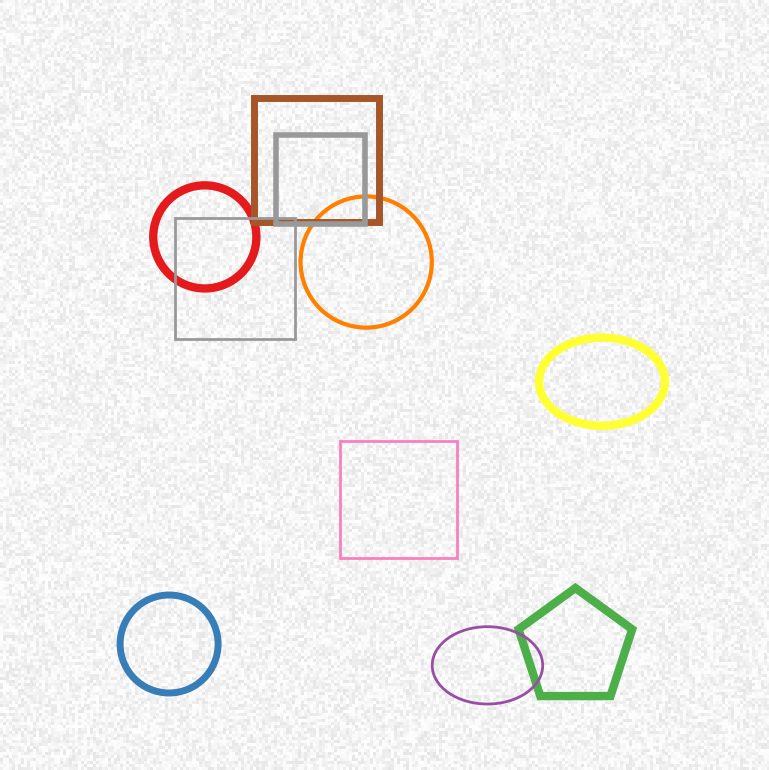[{"shape": "circle", "thickness": 3, "radius": 0.33, "center": [0.266, 0.692]}, {"shape": "circle", "thickness": 2.5, "radius": 0.32, "center": [0.22, 0.164]}, {"shape": "pentagon", "thickness": 3, "radius": 0.39, "center": [0.747, 0.159]}, {"shape": "oval", "thickness": 1, "radius": 0.36, "center": [0.633, 0.136]}, {"shape": "circle", "thickness": 1.5, "radius": 0.43, "center": [0.476, 0.66]}, {"shape": "oval", "thickness": 3, "radius": 0.41, "center": [0.782, 0.504]}, {"shape": "square", "thickness": 2.5, "radius": 0.4, "center": [0.411, 0.792]}, {"shape": "square", "thickness": 1, "radius": 0.38, "center": [0.518, 0.351]}, {"shape": "square", "thickness": 2, "radius": 0.29, "center": [0.417, 0.767]}, {"shape": "square", "thickness": 1, "radius": 0.39, "center": [0.305, 0.639]}]